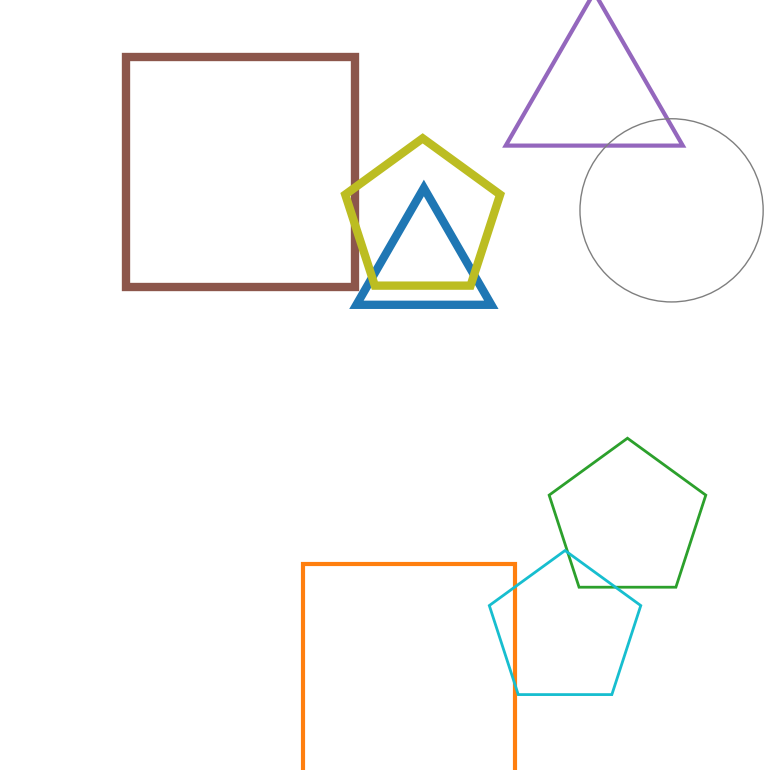[{"shape": "triangle", "thickness": 3, "radius": 0.51, "center": [0.55, 0.655]}, {"shape": "square", "thickness": 1.5, "radius": 0.69, "center": [0.531, 0.13]}, {"shape": "pentagon", "thickness": 1, "radius": 0.53, "center": [0.815, 0.324]}, {"shape": "triangle", "thickness": 1.5, "radius": 0.66, "center": [0.772, 0.877]}, {"shape": "square", "thickness": 3, "radius": 0.75, "center": [0.312, 0.777]}, {"shape": "circle", "thickness": 0.5, "radius": 0.59, "center": [0.872, 0.727]}, {"shape": "pentagon", "thickness": 3, "radius": 0.53, "center": [0.549, 0.715]}, {"shape": "pentagon", "thickness": 1, "radius": 0.52, "center": [0.734, 0.182]}]